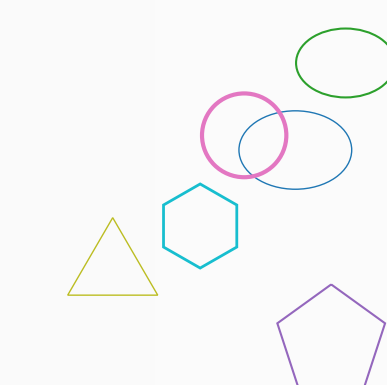[{"shape": "oval", "thickness": 1, "radius": 0.73, "center": [0.762, 0.61]}, {"shape": "oval", "thickness": 1.5, "radius": 0.64, "center": [0.892, 0.836]}, {"shape": "pentagon", "thickness": 1.5, "radius": 0.73, "center": [0.855, 0.115]}, {"shape": "circle", "thickness": 3, "radius": 0.54, "center": [0.63, 0.649]}, {"shape": "triangle", "thickness": 1, "radius": 0.67, "center": [0.291, 0.3]}, {"shape": "hexagon", "thickness": 2, "radius": 0.55, "center": [0.517, 0.413]}]